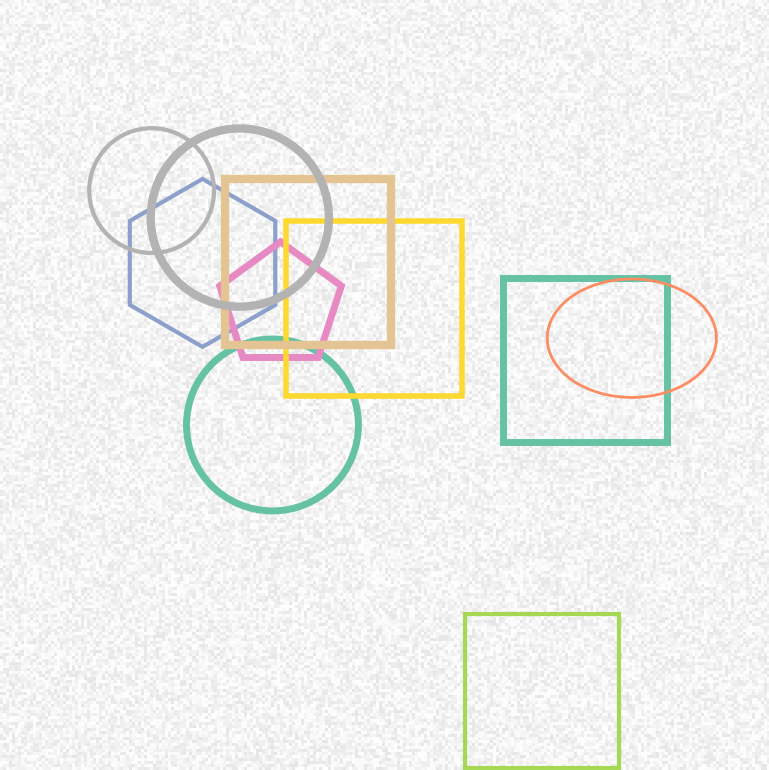[{"shape": "square", "thickness": 2.5, "radius": 0.53, "center": [0.759, 0.532]}, {"shape": "circle", "thickness": 2.5, "radius": 0.56, "center": [0.354, 0.448]}, {"shape": "oval", "thickness": 1, "radius": 0.55, "center": [0.821, 0.561]}, {"shape": "hexagon", "thickness": 1.5, "radius": 0.55, "center": [0.263, 0.659]}, {"shape": "pentagon", "thickness": 2.5, "radius": 0.42, "center": [0.364, 0.603]}, {"shape": "square", "thickness": 1.5, "radius": 0.5, "center": [0.704, 0.103]}, {"shape": "square", "thickness": 2, "radius": 0.57, "center": [0.486, 0.599]}, {"shape": "square", "thickness": 3, "radius": 0.54, "center": [0.4, 0.66]}, {"shape": "circle", "thickness": 1.5, "radius": 0.41, "center": [0.197, 0.752]}, {"shape": "circle", "thickness": 3, "radius": 0.58, "center": [0.311, 0.717]}]